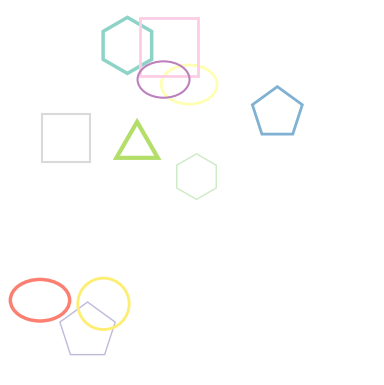[{"shape": "hexagon", "thickness": 2.5, "radius": 0.36, "center": [0.331, 0.882]}, {"shape": "oval", "thickness": 2, "radius": 0.36, "center": [0.491, 0.78]}, {"shape": "pentagon", "thickness": 1, "radius": 0.38, "center": [0.227, 0.14]}, {"shape": "oval", "thickness": 2.5, "radius": 0.39, "center": [0.104, 0.22]}, {"shape": "pentagon", "thickness": 2, "radius": 0.34, "center": [0.72, 0.707]}, {"shape": "triangle", "thickness": 3, "radius": 0.31, "center": [0.356, 0.621]}, {"shape": "square", "thickness": 2, "radius": 0.38, "center": [0.44, 0.878]}, {"shape": "square", "thickness": 1.5, "radius": 0.31, "center": [0.171, 0.643]}, {"shape": "oval", "thickness": 1.5, "radius": 0.34, "center": [0.425, 0.793]}, {"shape": "hexagon", "thickness": 1, "radius": 0.3, "center": [0.51, 0.541]}, {"shape": "circle", "thickness": 2, "radius": 0.33, "center": [0.269, 0.211]}]